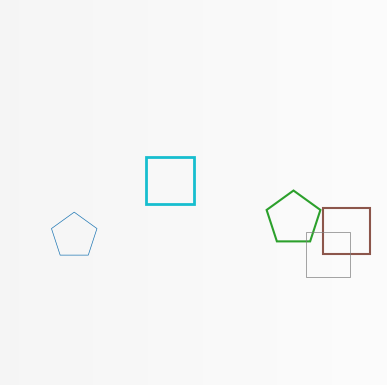[{"shape": "pentagon", "thickness": 0.5, "radius": 0.31, "center": [0.192, 0.387]}, {"shape": "pentagon", "thickness": 1.5, "radius": 0.36, "center": [0.757, 0.432]}, {"shape": "square", "thickness": 1.5, "radius": 0.3, "center": [0.895, 0.4]}, {"shape": "square", "thickness": 0.5, "radius": 0.29, "center": [0.846, 0.339]}, {"shape": "square", "thickness": 2, "radius": 0.3, "center": [0.439, 0.532]}]